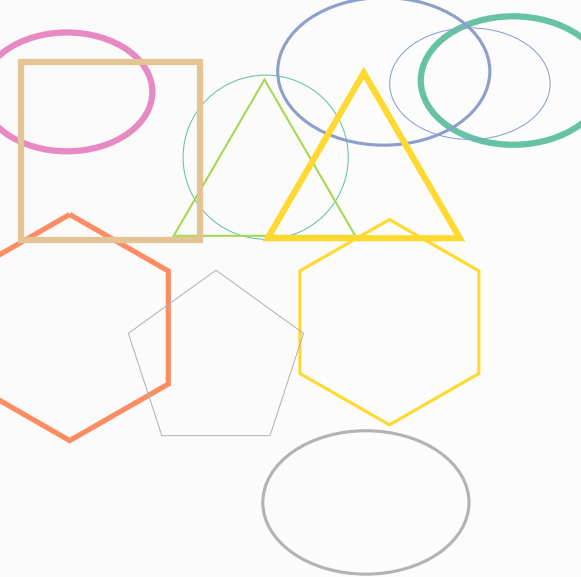[{"shape": "oval", "thickness": 3, "radius": 0.79, "center": [0.883, 0.86]}, {"shape": "circle", "thickness": 0.5, "radius": 0.71, "center": [0.457, 0.727]}, {"shape": "hexagon", "thickness": 2.5, "radius": 0.98, "center": [0.12, 0.432]}, {"shape": "oval", "thickness": 0.5, "radius": 0.69, "center": [0.808, 0.854]}, {"shape": "oval", "thickness": 1.5, "radius": 0.91, "center": [0.66, 0.876]}, {"shape": "oval", "thickness": 3, "radius": 0.73, "center": [0.115, 0.84]}, {"shape": "triangle", "thickness": 1, "radius": 0.9, "center": [0.455, 0.681]}, {"shape": "triangle", "thickness": 3, "radius": 0.95, "center": [0.626, 0.682]}, {"shape": "hexagon", "thickness": 1.5, "radius": 0.89, "center": [0.67, 0.441]}, {"shape": "square", "thickness": 3, "radius": 0.77, "center": [0.19, 0.738]}, {"shape": "pentagon", "thickness": 0.5, "radius": 0.79, "center": [0.371, 0.373]}, {"shape": "oval", "thickness": 1.5, "radius": 0.89, "center": [0.629, 0.129]}]